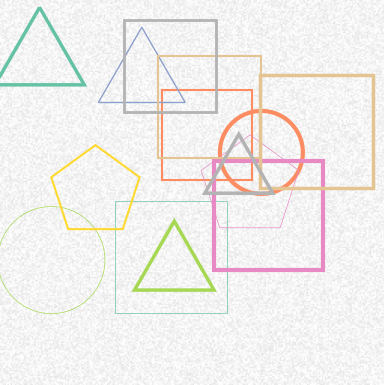[{"shape": "triangle", "thickness": 2.5, "radius": 0.67, "center": [0.103, 0.847]}, {"shape": "square", "thickness": 0.5, "radius": 0.73, "center": [0.443, 0.332]}, {"shape": "circle", "thickness": 3, "radius": 0.54, "center": [0.679, 0.604]}, {"shape": "square", "thickness": 1.5, "radius": 0.59, "center": [0.537, 0.65]}, {"shape": "triangle", "thickness": 1, "radius": 0.65, "center": [0.368, 0.799]}, {"shape": "pentagon", "thickness": 0.5, "radius": 0.67, "center": [0.649, 0.516]}, {"shape": "square", "thickness": 3, "radius": 0.71, "center": [0.698, 0.439]}, {"shape": "triangle", "thickness": 2.5, "radius": 0.6, "center": [0.453, 0.306]}, {"shape": "circle", "thickness": 0.5, "radius": 0.7, "center": [0.133, 0.324]}, {"shape": "pentagon", "thickness": 1.5, "radius": 0.6, "center": [0.248, 0.502]}, {"shape": "square", "thickness": 1.5, "radius": 0.66, "center": [0.544, 0.722]}, {"shape": "square", "thickness": 2.5, "radius": 0.74, "center": [0.823, 0.659]}, {"shape": "triangle", "thickness": 2.5, "radius": 0.51, "center": [0.62, 0.549]}, {"shape": "square", "thickness": 2, "radius": 0.6, "center": [0.441, 0.829]}]